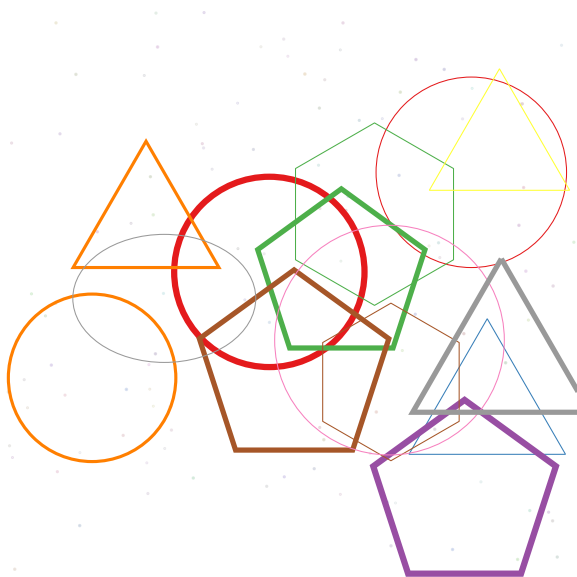[{"shape": "circle", "thickness": 0.5, "radius": 0.82, "center": [0.816, 0.701]}, {"shape": "circle", "thickness": 3, "radius": 0.82, "center": [0.466, 0.528]}, {"shape": "triangle", "thickness": 0.5, "radius": 0.78, "center": [0.844, 0.291]}, {"shape": "hexagon", "thickness": 0.5, "radius": 0.79, "center": [0.649, 0.628]}, {"shape": "pentagon", "thickness": 2.5, "radius": 0.76, "center": [0.591, 0.52]}, {"shape": "pentagon", "thickness": 3, "radius": 0.83, "center": [0.804, 0.14]}, {"shape": "circle", "thickness": 1.5, "radius": 0.73, "center": [0.159, 0.345]}, {"shape": "triangle", "thickness": 1.5, "radius": 0.73, "center": [0.253, 0.609]}, {"shape": "triangle", "thickness": 0.5, "radius": 0.7, "center": [0.865, 0.74]}, {"shape": "hexagon", "thickness": 0.5, "radius": 0.68, "center": [0.677, 0.338]}, {"shape": "pentagon", "thickness": 2.5, "radius": 0.86, "center": [0.509, 0.359]}, {"shape": "circle", "thickness": 0.5, "radius": 0.99, "center": [0.674, 0.41]}, {"shape": "triangle", "thickness": 2.5, "radius": 0.89, "center": [0.868, 0.374]}, {"shape": "oval", "thickness": 0.5, "radius": 0.79, "center": [0.284, 0.482]}]